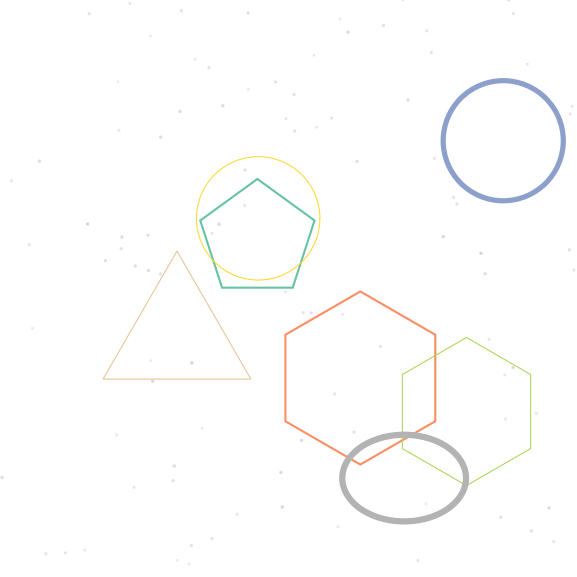[{"shape": "pentagon", "thickness": 1, "radius": 0.52, "center": [0.446, 0.585]}, {"shape": "hexagon", "thickness": 1, "radius": 0.75, "center": [0.624, 0.345]}, {"shape": "circle", "thickness": 2.5, "radius": 0.52, "center": [0.871, 0.755]}, {"shape": "hexagon", "thickness": 0.5, "radius": 0.64, "center": [0.808, 0.287]}, {"shape": "circle", "thickness": 0.5, "radius": 0.53, "center": [0.447, 0.621]}, {"shape": "triangle", "thickness": 0.5, "radius": 0.74, "center": [0.306, 0.417]}, {"shape": "oval", "thickness": 3, "radius": 0.54, "center": [0.7, 0.171]}]